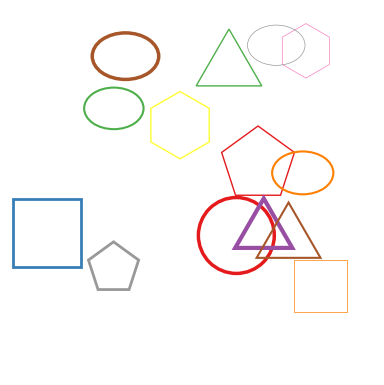[{"shape": "pentagon", "thickness": 1, "radius": 0.5, "center": [0.67, 0.573]}, {"shape": "circle", "thickness": 2.5, "radius": 0.49, "center": [0.614, 0.388]}, {"shape": "square", "thickness": 2, "radius": 0.44, "center": [0.123, 0.394]}, {"shape": "triangle", "thickness": 1, "radius": 0.49, "center": [0.595, 0.826]}, {"shape": "oval", "thickness": 1.5, "radius": 0.39, "center": [0.296, 0.719]}, {"shape": "triangle", "thickness": 3, "radius": 0.43, "center": [0.685, 0.399]}, {"shape": "square", "thickness": 0.5, "radius": 0.34, "center": [0.832, 0.257]}, {"shape": "oval", "thickness": 1.5, "radius": 0.4, "center": [0.786, 0.551]}, {"shape": "hexagon", "thickness": 1, "radius": 0.44, "center": [0.468, 0.675]}, {"shape": "oval", "thickness": 2.5, "radius": 0.43, "center": [0.326, 0.854]}, {"shape": "triangle", "thickness": 1.5, "radius": 0.48, "center": [0.749, 0.378]}, {"shape": "hexagon", "thickness": 0.5, "radius": 0.35, "center": [0.795, 0.868]}, {"shape": "pentagon", "thickness": 2, "radius": 0.34, "center": [0.295, 0.303]}, {"shape": "oval", "thickness": 0.5, "radius": 0.37, "center": [0.718, 0.882]}]